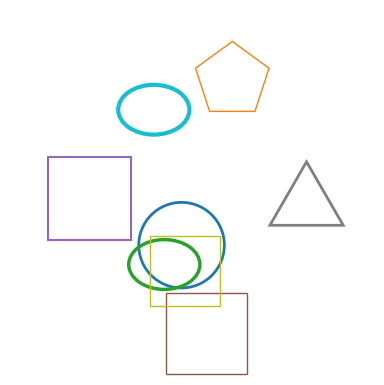[{"shape": "circle", "thickness": 2, "radius": 0.56, "center": [0.472, 0.363]}, {"shape": "pentagon", "thickness": 1, "radius": 0.5, "center": [0.603, 0.792]}, {"shape": "oval", "thickness": 2.5, "radius": 0.46, "center": [0.427, 0.313]}, {"shape": "square", "thickness": 1.5, "radius": 0.54, "center": [0.232, 0.485]}, {"shape": "square", "thickness": 1, "radius": 0.53, "center": [0.535, 0.135]}, {"shape": "triangle", "thickness": 2, "radius": 0.55, "center": [0.796, 0.47]}, {"shape": "square", "thickness": 1, "radius": 0.46, "center": [0.481, 0.296]}, {"shape": "oval", "thickness": 3, "radius": 0.46, "center": [0.4, 0.715]}]